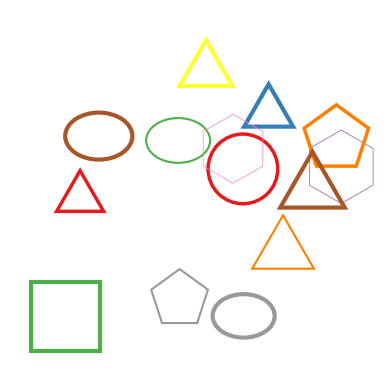[{"shape": "triangle", "thickness": 2.5, "radius": 0.35, "center": [0.208, 0.486]}, {"shape": "circle", "thickness": 2.5, "radius": 0.45, "center": [0.631, 0.561]}, {"shape": "triangle", "thickness": 3, "radius": 0.37, "center": [0.698, 0.708]}, {"shape": "square", "thickness": 3, "radius": 0.45, "center": [0.17, 0.179]}, {"shape": "oval", "thickness": 1.5, "radius": 0.42, "center": [0.463, 0.635]}, {"shape": "hexagon", "thickness": 0.5, "radius": 0.48, "center": [0.886, 0.567]}, {"shape": "triangle", "thickness": 1.5, "radius": 0.46, "center": [0.735, 0.348]}, {"shape": "pentagon", "thickness": 2.5, "radius": 0.44, "center": [0.874, 0.64]}, {"shape": "triangle", "thickness": 3, "radius": 0.39, "center": [0.535, 0.817]}, {"shape": "oval", "thickness": 3, "radius": 0.44, "center": [0.257, 0.647]}, {"shape": "triangle", "thickness": 3, "radius": 0.48, "center": [0.812, 0.509]}, {"shape": "hexagon", "thickness": 0.5, "radius": 0.45, "center": [0.605, 0.614]}, {"shape": "oval", "thickness": 3, "radius": 0.4, "center": [0.633, 0.18]}, {"shape": "pentagon", "thickness": 1.5, "radius": 0.39, "center": [0.467, 0.224]}]